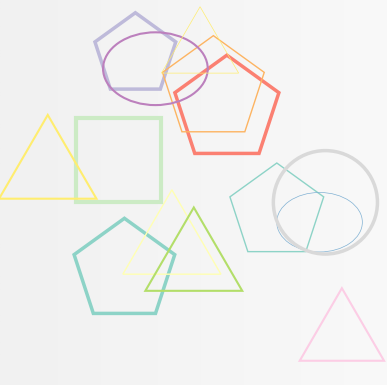[{"shape": "pentagon", "thickness": 1, "radius": 0.64, "center": [0.714, 0.449]}, {"shape": "pentagon", "thickness": 2.5, "radius": 0.68, "center": [0.321, 0.296]}, {"shape": "triangle", "thickness": 1, "radius": 0.73, "center": [0.444, 0.361]}, {"shape": "pentagon", "thickness": 2.5, "radius": 0.55, "center": [0.349, 0.857]}, {"shape": "pentagon", "thickness": 2.5, "radius": 0.71, "center": [0.586, 0.716]}, {"shape": "oval", "thickness": 0.5, "radius": 0.55, "center": [0.825, 0.423]}, {"shape": "pentagon", "thickness": 1, "radius": 0.69, "center": [0.551, 0.769]}, {"shape": "triangle", "thickness": 1.5, "radius": 0.72, "center": [0.5, 0.317]}, {"shape": "triangle", "thickness": 1.5, "radius": 0.63, "center": [0.882, 0.126]}, {"shape": "circle", "thickness": 2.5, "radius": 0.67, "center": [0.84, 0.474]}, {"shape": "oval", "thickness": 1.5, "radius": 0.68, "center": [0.401, 0.822]}, {"shape": "square", "thickness": 3, "radius": 0.55, "center": [0.305, 0.584]}, {"shape": "triangle", "thickness": 0.5, "radius": 0.57, "center": [0.516, 0.868]}, {"shape": "triangle", "thickness": 1.5, "radius": 0.73, "center": [0.123, 0.556]}]